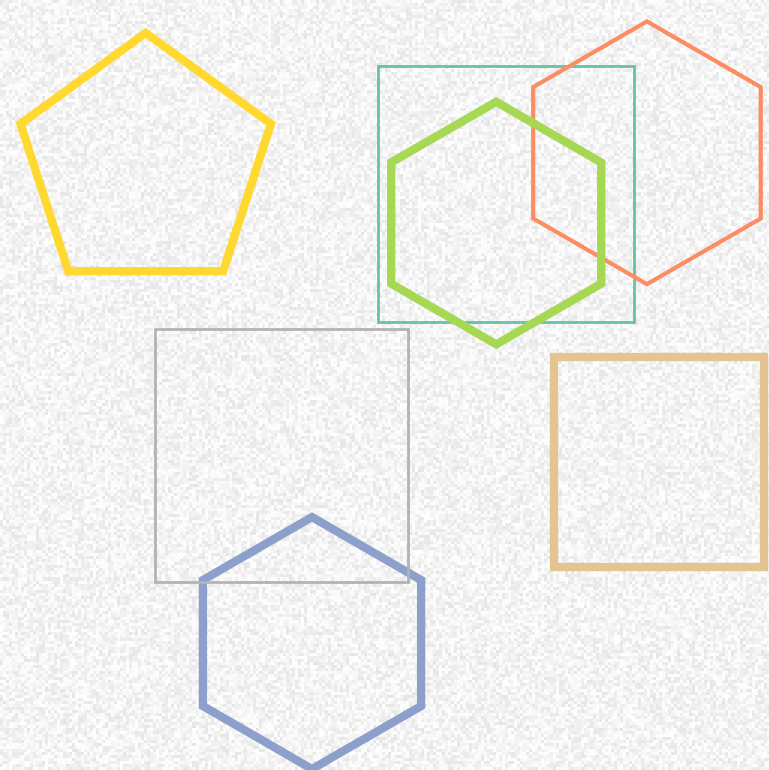[{"shape": "square", "thickness": 1, "radius": 0.83, "center": [0.657, 0.748]}, {"shape": "hexagon", "thickness": 1.5, "radius": 0.85, "center": [0.84, 0.802]}, {"shape": "hexagon", "thickness": 3, "radius": 0.82, "center": [0.405, 0.165]}, {"shape": "hexagon", "thickness": 3, "radius": 0.79, "center": [0.644, 0.71]}, {"shape": "pentagon", "thickness": 3, "radius": 0.86, "center": [0.189, 0.786]}, {"shape": "square", "thickness": 3, "radius": 0.68, "center": [0.856, 0.4]}, {"shape": "square", "thickness": 1, "radius": 0.82, "center": [0.366, 0.408]}]